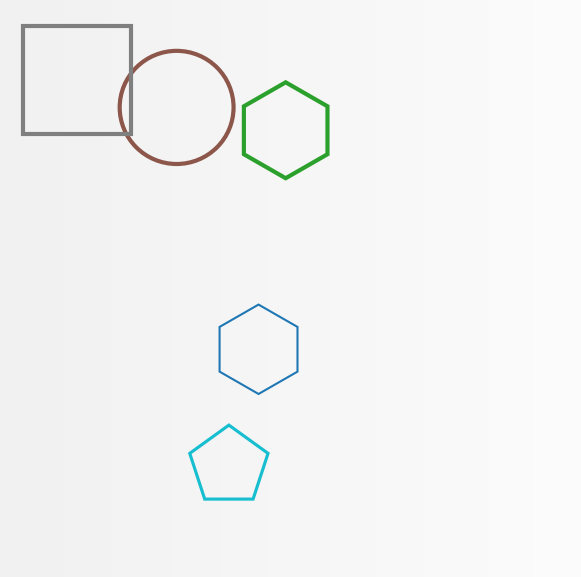[{"shape": "hexagon", "thickness": 1, "radius": 0.39, "center": [0.445, 0.394]}, {"shape": "hexagon", "thickness": 2, "radius": 0.42, "center": [0.491, 0.774]}, {"shape": "circle", "thickness": 2, "radius": 0.49, "center": [0.304, 0.813]}, {"shape": "square", "thickness": 2, "radius": 0.46, "center": [0.132, 0.86]}, {"shape": "pentagon", "thickness": 1.5, "radius": 0.35, "center": [0.394, 0.192]}]